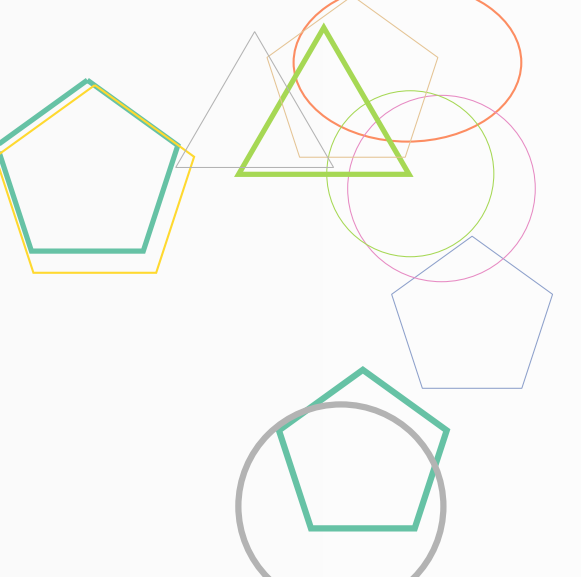[{"shape": "pentagon", "thickness": 3, "radius": 0.76, "center": [0.624, 0.207]}, {"shape": "pentagon", "thickness": 2.5, "radius": 0.82, "center": [0.15, 0.697]}, {"shape": "oval", "thickness": 1, "radius": 0.98, "center": [0.701, 0.891]}, {"shape": "pentagon", "thickness": 0.5, "radius": 0.73, "center": [0.812, 0.445]}, {"shape": "circle", "thickness": 0.5, "radius": 0.81, "center": [0.76, 0.673]}, {"shape": "circle", "thickness": 0.5, "radius": 0.72, "center": [0.706, 0.698]}, {"shape": "triangle", "thickness": 2.5, "radius": 0.85, "center": [0.557, 0.782]}, {"shape": "pentagon", "thickness": 1, "radius": 0.9, "center": [0.163, 0.672]}, {"shape": "pentagon", "thickness": 0.5, "radius": 0.77, "center": [0.606, 0.852]}, {"shape": "circle", "thickness": 3, "radius": 0.88, "center": [0.586, 0.122]}, {"shape": "triangle", "thickness": 0.5, "radius": 0.78, "center": [0.438, 0.788]}]